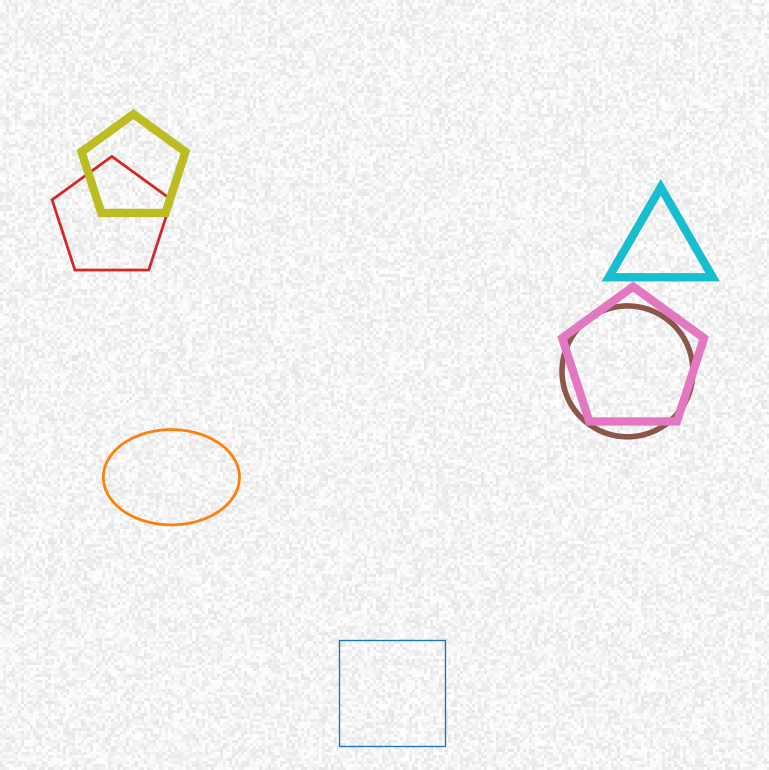[{"shape": "square", "thickness": 0.5, "radius": 0.35, "center": [0.509, 0.1]}, {"shape": "oval", "thickness": 1, "radius": 0.44, "center": [0.223, 0.38]}, {"shape": "pentagon", "thickness": 1, "radius": 0.41, "center": [0.145, 0.715]}, {"shape": "circle", "thickness": 2, "radius": 0.42, "center": [0.815, 0.518]}, {"shape": "pentagon", "thickness": 3, "radius": 0.48, "center": [0.822, 0.531]}, {"shape": "pentagon", "thickness": 3, "radius": 0.35, "center": [0.173, 0.781]}, {"shape": "triangle", "thickness": 3, "radius": 0.39, "center": [0.858, 0.679]}]